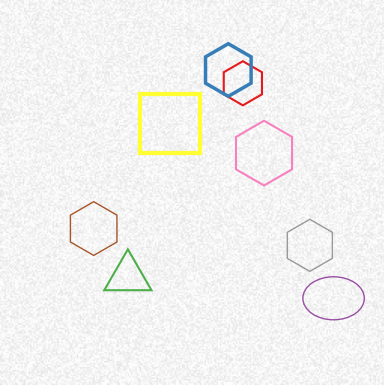[{"shape": "hexagon", "thickness": 1.5, "radius": 0.29, "center": [0.631, 0.784]}, {"shape": "hexagon", "thickness": 2.5, "radius": 0.34, "center": [0.593, 0.818]}, {"shape": "triangle", "thickness": 1.5, "radius": 0.35, "center": [0.332, 0.282]}, {"shape": "oval", "thickness": 1, "radius": 0.4, "center": [0.866, 0.225]}, {"shape": "square", "thickness": 3, "radius": 0.39, "center": [0.442, 0.679]}, {"shape": "hexagon", "thickness": 1, "radius": 0.35, "center": [0.243, 0.406]}, {"shape": "hexagon", "thickness": 1.5, "radius": 0.42, "center": [0.686, 0.602]}, {"shape": "hexagon", "thickness": 1, "radius": 0.34, "center": [0.805, 0.363]}]